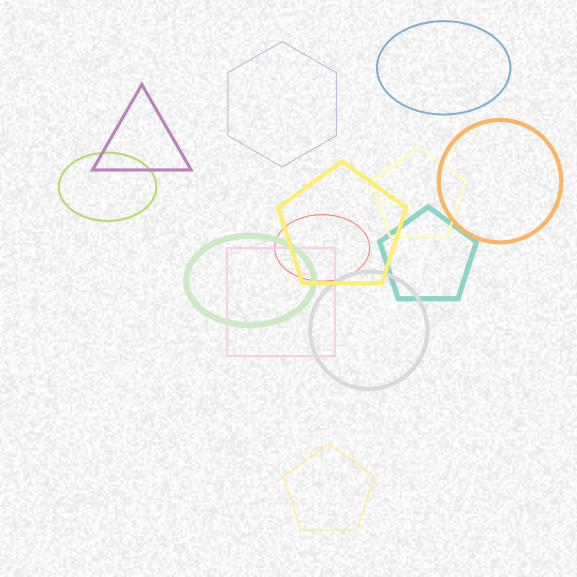[{"shape": "pentagon", "thickness": 2.5, "radius": 0.44, "center": [0.741, 0.553]}, {"shape": "pentagon", "thickness": 1, "radius": 0.43, "center": [0.725, 0.659]}, {"shape": "hexagon", "thickness": 0.5, "radius": 0.54, "center": [0.489, 0.819]}, {"shape": "oval", "thickness": 0.5, "radius": 0.41, "center": [0.558, 0.57]}, {"shape": "oval", "thickness": 1, "radius": 0.58, "center": [0.768, 0.882]}, {"shape": "circle", "thickness": 2, "radius": 0.53, "center": [0.866, 0.686]}, {"shape": "oval", "thickness": 1, "radius": 0.42, "center": [0.186, 0.676]}, {"shape": "square", "thickness": 1, "radius": 0.47, "center": [0.487, 0.476]}, {"shape": "circle", "thickness": 2, "radius": 0.51, "center": [0.639, 0.427]}, {"shape": "triangle", "thickness": 1.5, "radius": 0.49, "center": [0.246, 0.754]}, {"shape": "oval", "thickness": 3, "radius": 0.55, "center": [0.433, 0.514]}, {"shape": "pentagon", "thickness": 0.5, "radius": 0.41, "center": [0.57, 0.148]}, {"shape": "pentagon", "thickness": 2, "radius": 0.58, "center": [0.592, 0.603]}]